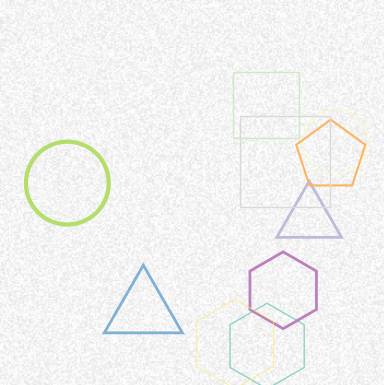[{"shape": "hexagon", "thickness": 1, "radius": 0.56, "center": [0.694, 0.101]}, {"shape": "circle", "thickness": 0.5, "radius": 0.42, "center": [0.872, 0.631]}, {"shape": "triangle", "thickness": 2, "radius": 0.49, "center": [0.803, 0.432]}, {"shape": "triangle", "thickness": 2, "radius": 0.59, "center": [0.372, 0.194]}, {"shape": "pentagon", "thickness": 1.5, "radius": 0.47, "center": [0.859, 0.595]}, {"shape": "circle", "thickness": 3, "radius": 0.54, "center": [0.175, 0.524]}, {"shape": "square", "thickness": 1, "radius": 0.59, "center": [0.74, 0.581]}, {"shape": "hexagon", "thickness": 2, "radius": 0.5, "center": [0.736, 0.246]}, {"shape": "square", "thickness": 1, "radius": 0.43, "center": [0.69, 0.728]}, {"shape": "hexagon", "thickness": 0.5, "radius": 0.58, "center": [0.61, 0.107]}]